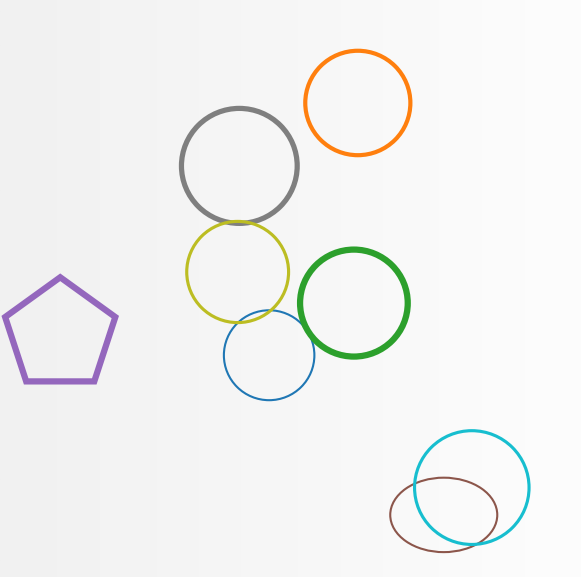[{"shape": "circle", "thickness": 1, "radius": 0.39, "center": [0.463, 0.384]}, {"shape": "circle", "thickness": 2, "radius": 0.45, "center": [0.616, 0.821]}, {"shape": "circle", "thickness": 3, "radius": 0.46, "center": [0.609, 0.474]}, {"shape": "pentagon", "thickness": 3, "radius": 0.5, "center": [0.104, 0.419]}, {"shape": "oval", "thickness": 1, "radius": 0.46, "center": [0.763, 0.108]}, {"shape": "circle", "thickness": 2.5, "radius": 0.5, "center": [0.412, 0.712]}, {"shape": "circle", "thickness": 1.5, "radius": 0.44, "center": [0.409, 0.528]}, {"shape": "circle", "thickness": 1.5, "radius": 0.49, "center": [0.812, 0.155]}]